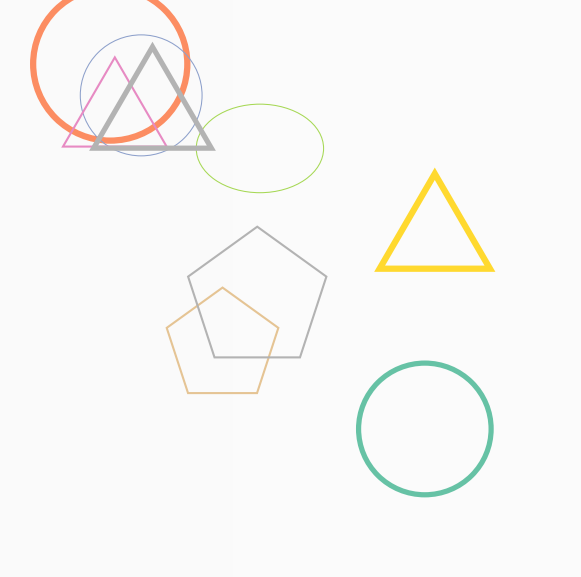[{"shape": "circle", "thickness": 2.5, "radius": 0.57, "center": [0.731, 0.256]}, {"shape": "circle", "thickness": 3, "radius": 0.66, "center": [0.19, 0.888]}, {"shape": "circle", "thickness": 0.5, "radius": 0.52, "center": [0.243, 0.834]}, {"shape": "triangle", "thickness": 1, "radius": 0.51, "center": [0.198, 0.797]}, {"shape": "oval", "thickness": 0.5, "radius": 0.55, "center": [0.447, 0.742]}, {"shape": "triangle", "thickness": 3, "radius": 0.55, "center": [0.748, 0.589]}, {"shape": "pentagon", "thickness": 1, "radius": 0.5, "center": [0.383, 0.4]}, {"shape": "triangle", "thickness": 2.5, "radius": 0.58, "center": [0.262, 0.801]}, {"shape": "pentagon", "thickness": 1, "radius": 0.63, "center": [0.443, 0.481]}]